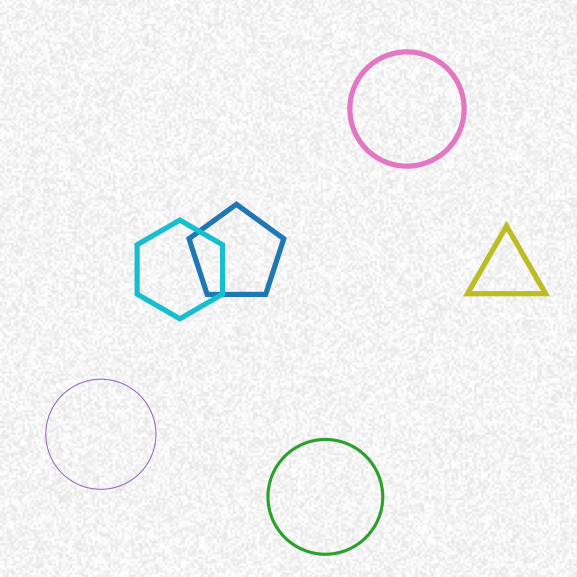[{"shape": "pentagon", "thickness": 2.5, "radius": 0.43, "center": [0.409, 0.559]}, {"shape": "circle", "thickness": 1.5, "radius": 0.5, "center": [0.563, 0.139]}, {"shape": "circle", "thickness": 0.5, "radius": 0.48, "center": [0.175, 0.247]}, {"shape": "circle", "thickness": 2.5, "radius": 0.49, "center": [0.705, 0.81]}, {"shape": "triangle", "thickness": 2.5, "radius": 0.39, "center": [0.877, 0.53]}, {"shape": "hexagon", "thickness": 2.5, "radius": 0.43, "center": [0.311, 0.533]}]